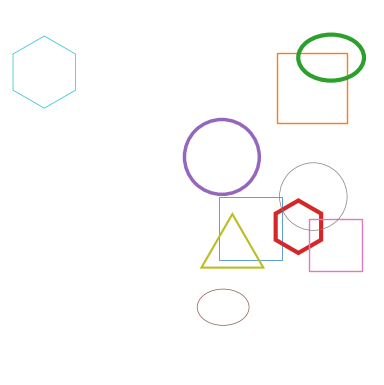[{"shape": "square", "thickness": 0.5, "radius": 0.41, "center": [0.651, 0.406]}, {"shape": "square", "thickness": 1, "radius": 0.46, "center": [0.811, 0.772]}, {"shape": "oval", "thickness": 3, "radius": 0.43, "center": [0.86, 0.85]}, {"shape": "hexagon", "thickness": 3, "radius": 0.34, "center": [0.775, 0.411]}, {"shape": "circle", "thickness": 2.5, "radius": 0.49, "center": [0.576, 0.592]}, {"shape": "oval", "thickness": 0.5, "radius": 0.34, "center": [0.58, 0.202]}, {"shape": "square", "thickness": 1, "radius": 0.34, "center": [0.871, 0.363]}, {"shape": "circle", "thickness": 0.5, "radius": 0.44, "center": [0.814, 0.489]}, {"shape": "triangle", "thickness": 1.5, "radius": 0.46, "center": [0.604, 0.351]}, {"shape": "hexagon", "thickness": 0.5, "radius": 0.47, "center": [0.115, 0.813]}]